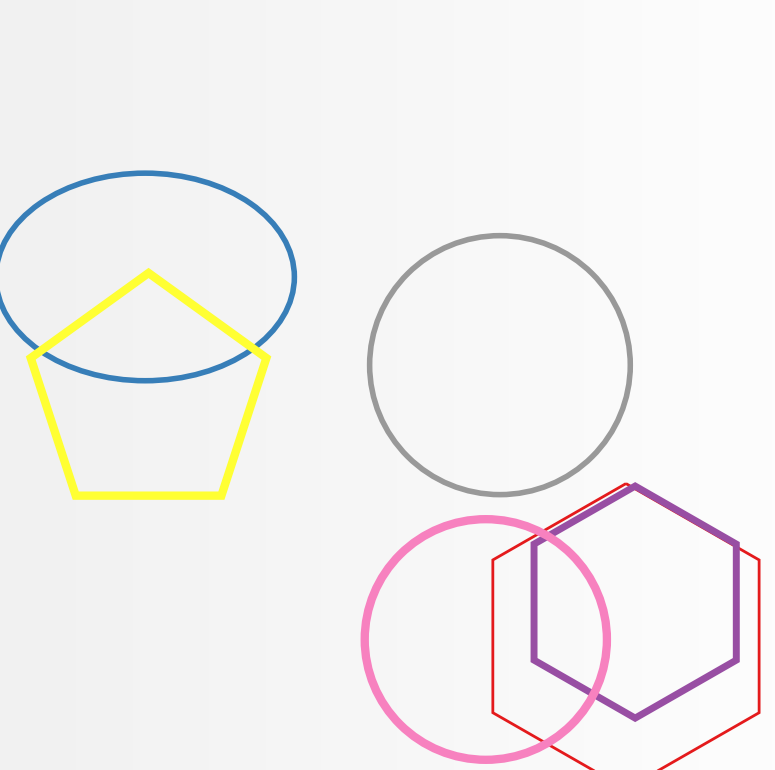[{"shape": "hexagon", "thickness": 1, "radius": 0.99, "center": [0.808, 0.174]}, {"shape": "oval", "thickness": 2, "radius": 0.96, "center": [0.187, 0.64]}, {"shape": "hexagon", "thickness": 2.5, "radius": 0.75, "center": [0.82, 0.218]}, {"shape": "pentagon", "thickness": 3, "radius": 0.8, "center": [0.192, 0.486]}, {"shape": "circle", "thickness": 3, "radius": 0.78, "center": [0.627, 0.169]}, {"shape": "circle", "thickness": 2, "radius": 0.84, "center": [0.645, 0.526]}]